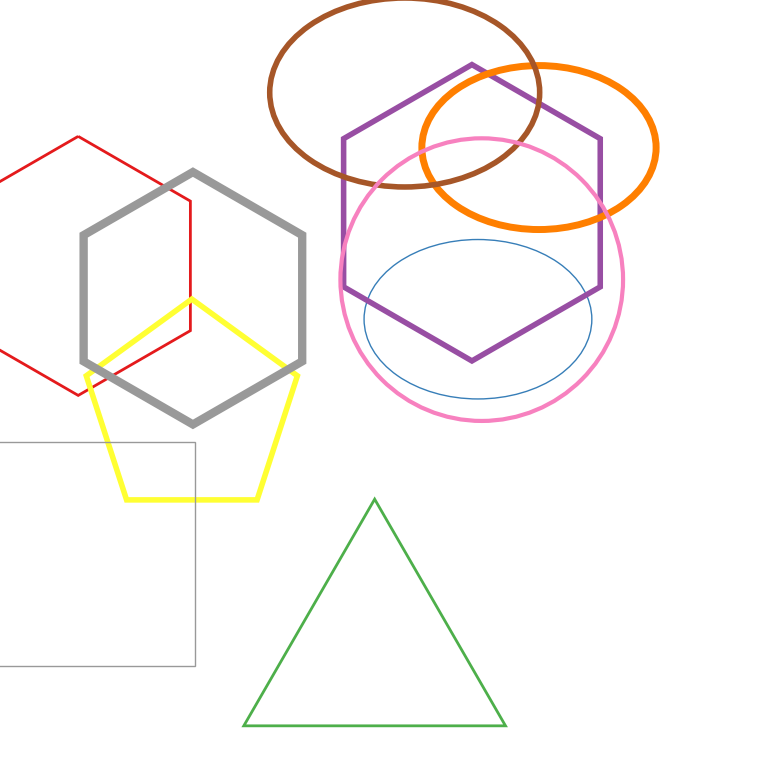[{"shape": "hexagon", "thickness": 1, "radius": 0.84, "center": [0.102, 0.655]}, {"shape": "oval", "thickness": 0.5, "radius": 0.74, "center": [0.621, 0.585]}, {"shape": "triangle", "thickness": 1, "radius": 0.98, "center": [0.487, 0.155]}, {"shape": "hexagon", "thickness": 2, "radius": 0.96, "center": [0.613, 0.724]}, {"shape": "oval", "thickness": 2.5, "radius": 0.76, "center": [0.7, 0.808]}, {"shape": "pentagon", "thickness": 2, "radius": 0.72, "center": [0.249, 0.467]}, {"shape": "oval", "thickness": 2, "radius": 0.88, "center": [0.526, 0.88]}, {"shape": "circle", "thickness": 1.5, "radius": 0.92, "center": [0.626, 0.637]}, {"shape": "hexagon", "thickness": 3, "radius": 0.82, "center": [0.251, 0.613]}, {"shape": "square", "thickness": 0.5, "radius": 0.73, "center": [0.108, 0.281]}]